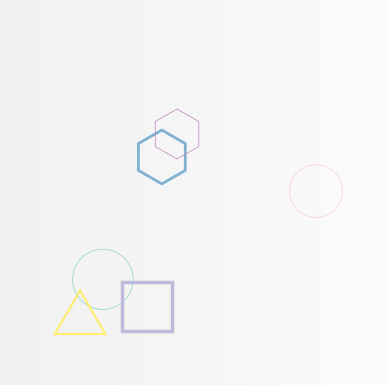[{"shape": "circle", "thickness": 0.5, "radius": 0.39, "center": [0.265, 0.274]}, {"shape": "square", "thickness": 2.5, "radius": 0.32, "center": [0.379, 0.203]}, {"shape": "hexagon", "thickness": 2, "radius": 0.35, "center": [0.418, 0.592]}, {"shape": "circle", "thickness": 0.5, "radius": 0.34, "center": [0.815, 0.504]}, {"shape": "hexagon", "thickness": 0.5, "radius": 0.32, "center": [0.457, 0.652]}, {"shape": "triangle", "thickness": 1.5, "radius": 0.38, "center": [0.207, 0.17]}]